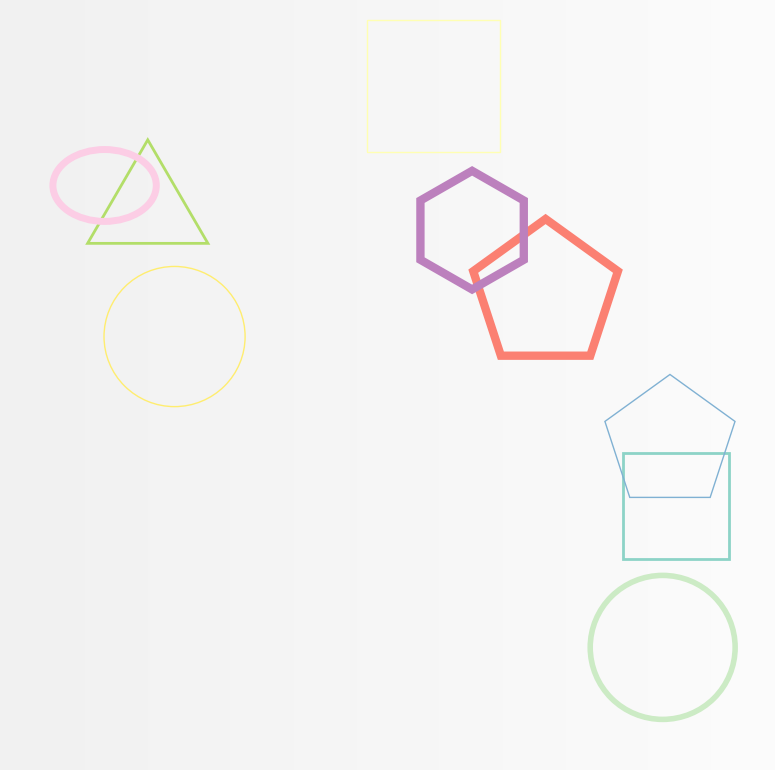[{"shape": "square", "thickness": 1, "radius": 0.34, "center": [0.873, 0.343]}, {"shape": "square", "thickness": 0.5, "radius": 0.43, "center": [0.559, 0.888]}, {"shape": "pentagon", "thickness": 3, "radius": 0.49, "center": [0.704, 0.617]}, {"shape": "pentagon", "thickness": 0.5, "radius": 0.44, "center": [0.864, 0.425]}, {"shape": "triangle", "thickness": 1, "radius": 0.45, "center": [0.191, 0.729]}, {"shape": "oval", "thickness": 2.5, "radius": 0.33, "center": [0.135, 0.759]}, {"shape": "hexagon", "thickness": 3, "radius": 0.39, "center": [0.609, 0.701]}, {"shape": "circle", "thickness": 2, "radius": 0.47, "center": [0.855, 0.159]}, {"shape": "circle", "thickness": 0.5, "radius": 0.46, "center": [0.225, 0.563]}]